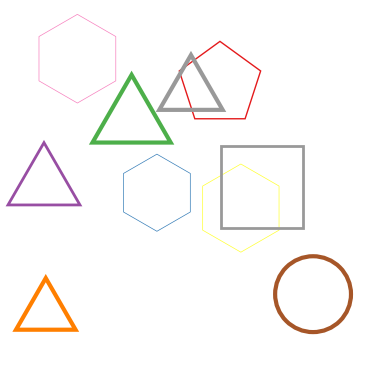[{"shape": "pentagon", "thickness": 1, "radius": 0.56, "center": [0.571, 0.781]}, {"shape": "hexagon", "thickness": 0.5, "radius": 0.5, "center": [0.408, 0.499]}, {"shape": "triangle", "thickness": 3, "radius": 0.59, "center": [0.342, 0.688]}, {"shape": "triangle", "thickness": 2, "radius": 0.54, "center": [0.114, 0.522]}, {"shape": "triangle", "thickness": 3, "radius": 0.45, "center": [0.119, 0.188]}, {"shape": "hexagon", "thickness": 0.5, "radius": 0.57, "center": [0.626, 0.459]}, {"shape": "circle", "thickness": 3, "radius": 0.49, "center": [0.813, 0.236]}, {"shape": "hexagon", "thickness": 0.5, "radius": 0.58, "center": [0.201, 0.848]}, {"shape": "triangle", "thickness": 3, "radius": 0.48, "center": [0.496, 0.762]}, {"shape": "square", "thickness": 2, "radius": 0.53, "center": [0.682, 0.515]}]